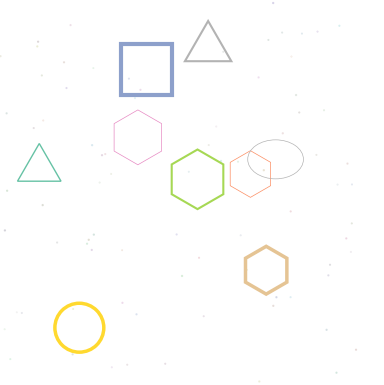[{"shape": "triangle", "thickness": 1, "radius": 0.33, "center": [0.102, 0.562]}, {"shape": "hexagon", "thickness": 0.5, "radius": 0.3, "center": [0.65, 0.548]}, {"shape": "square", "thickness": 3, "radius": 0.34, "center": [0.381, 0.82]}, {"shape": "hexagon", "thickness": 0.5, "radius": 0.36, "center": [0.358, 0.643]}, {"shape": "hexagon", "thickness": 1.5, "radius": 0.39, "center": [0.513, 0.534]}, {"shape": "circle", "thickness": 2.5, "radius": 0.32, "center": [0.206, 0.149]}, {"shape": "hexagon", "thickness": 2.5, "radius": 0.31, "center": [0.691, 0.298]}, {"shape": "triangle", "thickness": 1.5, "radius": 0.35, "center": [0.541, 0.876]}, {"shape": "oval", "thickness": 0.5, "radius": 0.36, "center": [0.716, 0.586]}]